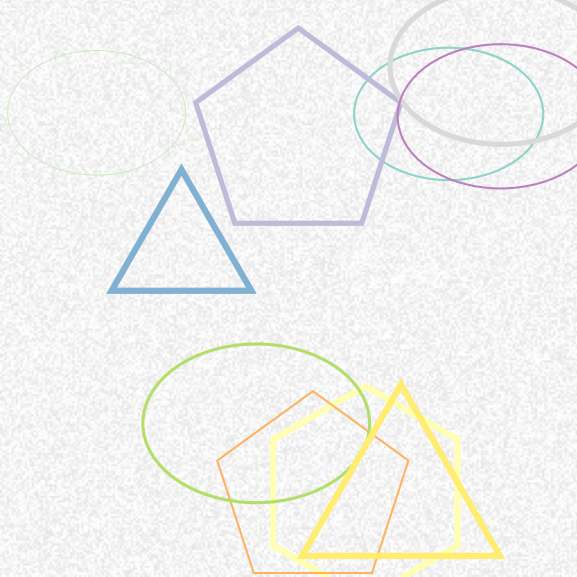[{"shape": "oval", "thickness": 1, "radius": 0.82, "center": [0.777, 0.802]}, {"shape": "hexagon", "thickness": 3, "radius": 0.92, "center": [0.633, 0.146]}, {"shape": "pentagon", "thickness": 2.5, "radius": 0.93, "center": [0.517, 0.764]}, {"shape": "triangle", "thickness": 3, "radius": 0.7, "center": [0.314, 0.566]}, {"shape": "pentagon", "thickness": 1, "radius": 0.87, "center": [0.542, 0.148]}, {"shape": "oval", "thickness": 1.5, "radius": 0.98, "center": [0.444, 0.266]}, {"shape": "oval", "thickness": 2.5, "radius": 0.97, "center": [0.868, 0.884]}, {"shape": "oval", "thickness": 1, "radius": 0.89, "center": [0.867, 0.798]}, {"shape": "oval", "thickness": 0.5, "radius": 0.77, "center": [0.167, 0.804]}, {"shape": "triangle", "thickness": 3, "radius": 0.99, "center": [0.694, 0.135]}]